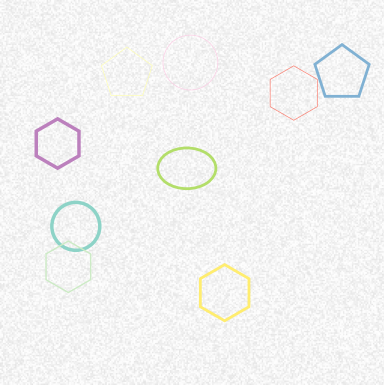[{"shape": "circle", "thickness": 2.5, "radius": 0.31, "center": [0.197, 0.412]}, {"shape": "pentagon", "thickness": 0.5, "radius": 0.35, "center": [0.33, 0.808]}, {"shape": "hexagon", "thickness": 0.5, "radius": 0.35, "center": [0.763, 0.758]}, {"shape": "pentagon", "thickness": 2, "radius": 0.37, "center": [0.888, 0.81]}, {"shape": "oval", "thickness": 2, "radius": 0.38, "center": [0.485, 0.563]}, {"shape": "circle", "thickness": 0.5, "radius": 0.36, "center": [0.495, 0.837]}, {"shape": "hexagon", "thickness": 2.5, "radius": 0.32, "center": [0.15, 0.627]}, {"shape": "hexagon", "thickness": 1, "radius": 0.33, "center": [0.178, 0.307]}, {"shape": "hexagon", "thickness": 2, "radius": 0.36, "center": [0.584, 0.24]}]